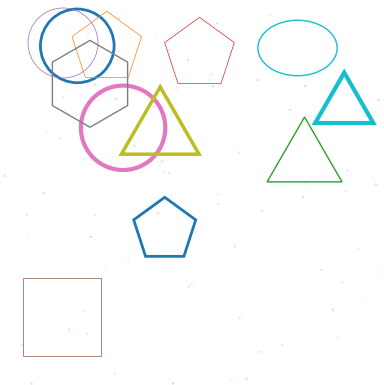[{"shape": "circle", "thickness": 2, "radius": 0.48, "center": [0.201, 0.881]}, {"shape": "pentagon", "thickness": 2, "radius": 0.42, "center": [0.428, 0.403]}, {"shape": "pentagon", "thickness": 0.5, "radius": 0.47, "center": [0.277, 0.876]}, {"shape": "triangle", "thickness": 1, "radius": 0.56, "center": [0.791, 0.584]}, {"shape": "pentagon", "thickness": 0.5, "radius": 0.48, "center": [0.518, 0.86]}, {"shape": "circle", "thickness": 0.5, "radius": 0.45, "center": [0.164, 0.888]}, {"shape": "square", "thickness": 0.5, "radius": 0.51, "center": [0.161, 0.176]}, {"shape": "circle", "thickness": 3, "radius": 0.55, "center": [0.32, 0.668]}, {"shape": "hexagon", "thickness": 1, "radius": 0.56, "center": [0.234, 0.782]}, {"shape": "triangle", "thickness": 2.5, "radius": 0.58, "center": [0.416, 0.658]}, {"shape": "oval", "thickness": 1, "radius": 0.51, "center": [0.773, 0.875]}, {"shape": "triangle", "thickness": 3, "radius": 0.44, "center": [0.894, 0.724]}]